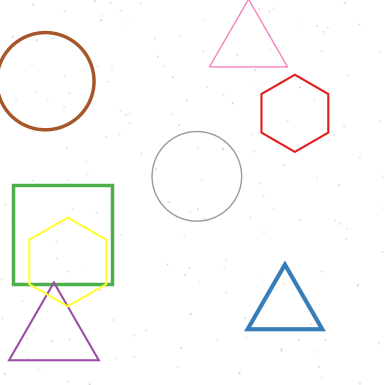[{"shape": "hexagon", "thickness": 1.5, "radius": 0.5, "center": [0.766, 0.706]}, {"shape": "triangle", "thickness": 3, "radius": 0.56, "center": [0.74, 0.201]}, {"shape": "square", "thickness": 2.5, "radius": 0.65, "center": [0.162, 0.392]}, {"shape": "triangle", "thickness": 1.5, "radius": 0.67, "center": [0.14, 0.132]}, {"shape": "hexagon", "thickness": 1.5, "radius": 0.58, "center": [0.176, 0.32]}, {"shape": "circle", "thickness": 2.5, "radius": 0.63, "center": [0.118, 0.789]}, {"shape": "triangle", "thickness": 1, "radius": 0.59, "center": [0.646, 0.885]}, {"shape": "circle", "thickness": 1, "radius": 0.58, "center": [0.511, 0.542]}]